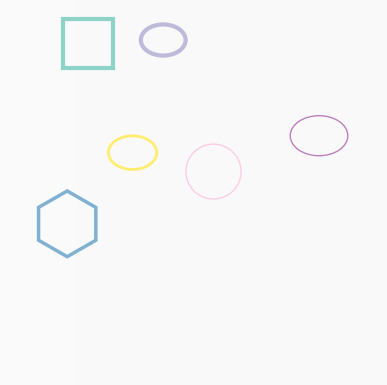[{"shape": "square", "thickness": 3, "radius": 0.32, "center": [0.228, 0.887]}, {"shape": "oval", "thickness": 3, "radius": 0.29, "center": [0.421, 0.896]}, {"shape": "hexagon", "thickness": 2.5, "radius": 0.43, "center": [0.173, 0.419]}, {"shape": "circle", "thickness": 1, "radius": 0.36, "center": [0.551, 0.554]}, {"shape": "oval", "thickness": 1, "radius": 0.37, "center": [0.823, 0.647]}, {"shape": "oval", "thickness": 2, "radius": 0.31, "center": [0.342, 0.604]}]